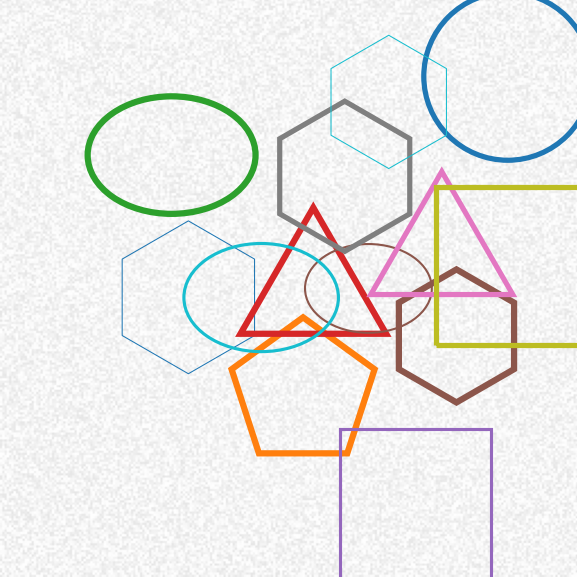[{"shape": "circle", "thickness": 2.5, "radius": 0.73, "center": [0.879, 0.867]}, {"shape": "hexagon", "thickness": 0.5, "radius": 0.66, "center": [0.326, 0.484]}, {"shape": "pentagon", "thickness": 3, "radius": 0.65, "center": [0.525, 0.319]}, {"shape": "oval", "thickness": 3, "radius": 0.73, "center": [0.297, 0.731]}, {"shape": "triangle", "thickness": 3, "radius": 0.73, "center": [0.543, 0.494]}, {"shape": "square", "thickness": 1.5, "radius": 0.66, "center": [0.719, 0.125]}, {"shape": "oval", "thickness": 1, "radius": 0.55, "center": [0.638, 0.5]}, {"shape": "hexagon", "thickness": 3, "radius": 0.58, "center": [0.79, 0.417]}, {"shape": "triangle", "thickness": 2.5, "radius": 0.71, "center": [0.765, 0.56]}, {"shape": "hexagon", "thickness": 2.5, "radius": 0.65, "center": [0.597, 0.694]}, {"shape": "square", "thickness": 2.5, "radius": 0.69, "center": [0.893, 0.538]}, {"shape": "hexagon", "thickness": 0.5, "radius": 0.58, "center": [0.673, 0.823]}, {"shape": "oval", "thickness": 1.5, "radius": 0.67, "center": [0.452, 0.484]}]